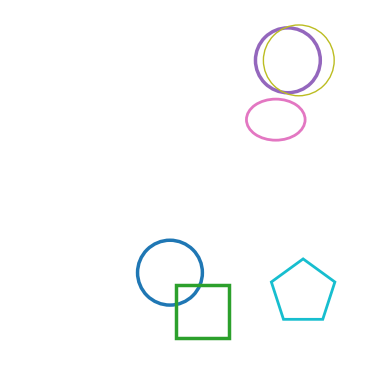[{"shape": "circle", "thickness": 2.5, "radius": 0.42, "center": [0.441, 0.292]}, {"shape": "square", "thickness": 2.5, "radius": 0.34, "center": [0.526, 0.191]}, {"shape": "circle", "thickness": 2.5, "radius": 0.42, "center": [0.748, 0.843]}, {"shape": "oval", "thickness": 2, "radius": 0.38, "center": [0.716, 0.689]}, {"shape": "circle", "thickness": 1, "radius": 0.46, "center": [0.776, 0.843]}, {"shape": "pentagon", "thickness": 2, "radius": 0.43, "center": [0.787, 0.241]}]